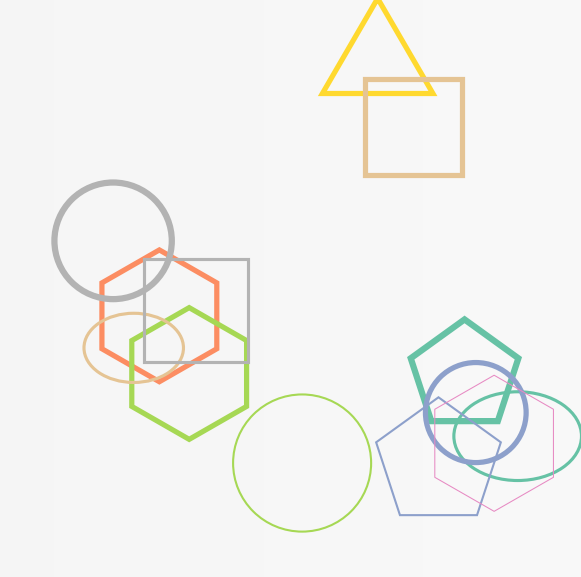[{"shape": "oval", "thickness": 1.5, "radius": 0.55, "center": [0.891, 0.244]}, {"shape": "pentagon", "thickness": 3, "radius": 0.49, "center": [0.799, 0.349]}, {"shape": "hexagon", "thickness": 2.5, "radius": 0.57, "center": [0.274, 0.452]}, {"shape": "circle", "thickness": 2.5, "radius": 0.43, "center": [0.819, 0.285]}, {"shape": "pentagon", "thickness": 1, "radius": 0.56, "center": [0.754, 0.198]}, {"shape": "hexagon", "thickness": 0.5, "radius": 0.59, "center": [0.85, 0.232]}, {"shape": "circle", "thickness": 1, "radius": 0.59, "center": [0.52, 0.197]}, {"shape": "hexagon", "thickness": 2.5, "radius": 0.57, "center": [0.325, 0.352]}, {"shape": "triangle", "thickness": 2.5, "radius": 0.55, "center": [0.65, 0.892]}, {"shape": "square", "thickness": 2.5, "radius": 0.41, "center": [0.712, 0.78]}, {"shape": "oval", "thickness": 1.5, "radius": 0.43, "center": [0.23, 0.397]}, {"shape": "circle", "thickness": 3, "radius": 0.5, "center": [0.195, 0.582]}, {"shape": "square", "thickness": 1.5, "radius": 0.45, "center": [0.337, 0.462]}]